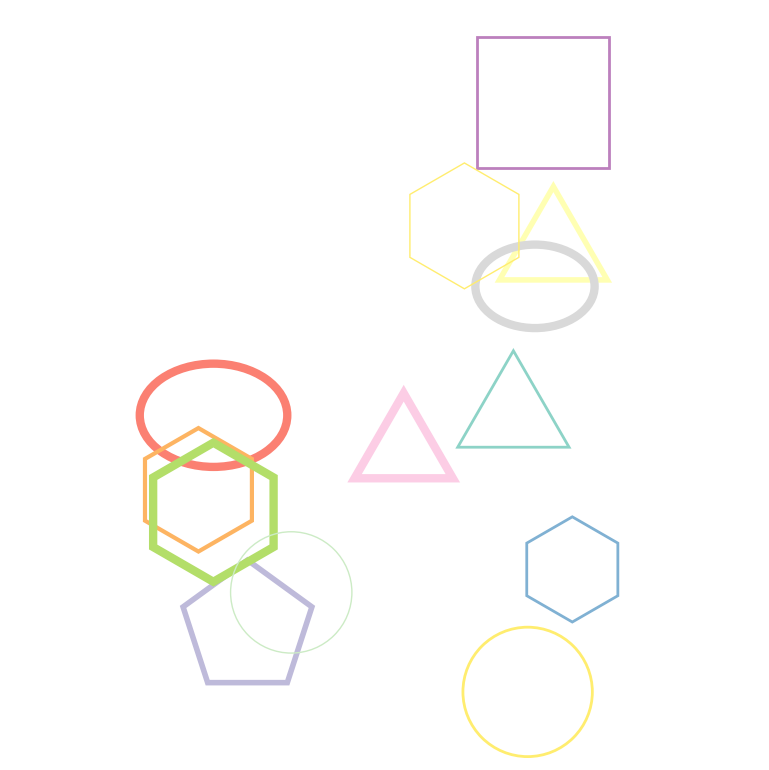[{"shape": "triangle", "thickness": 1, "radius": 0.42, "center": [0.667, 0.461]}, {"shape": "triangle", "thickness": 2, "radius": 0.4, "center": [0.719, 0.677]}, {"shape": "pentagon", "thickness": 2, "radius": 0.44, "center": [0.321, 0.185]}, {"shape": "oval", "thickness": 3, "radius": 0.48, "center": [0.277, 0.461]}, {"shape": "hexagon", "thickness": 1, "radius": 0.34, "center": [0.743, 0.26]}, {"shape": "hexagon", "thickness": 1.5, "radius": 0.4, "center": [0.258, 0.364]}, {"shape": "hexagon", "thickness": 3, "radius": 0.45, "center": [0.277, 0.335]}, {"shape": "triangle", "thickness": 3, "radius": 0.37, "center": [0.524, 0.416]}, {"shape": "oval", "thickness": 3, "radius": 0.39, "center": [0.695, 0.628]}, {"shape": "square", "thickness": 1, "radius": 0.43, "center": [0.705, 0.867]}, {"shape": "circle", "thickness": 0.5, "radius": 0.39, "center": [0.378, 0.231]}, {"shape": "circle", "thickness": 1, "radius": 0.42, "center": [0.685, 0.101]}, {"shape": "hexagon", "thickness": 0.5, "radius": 0.41, "center": [0.603, 0.707]}]